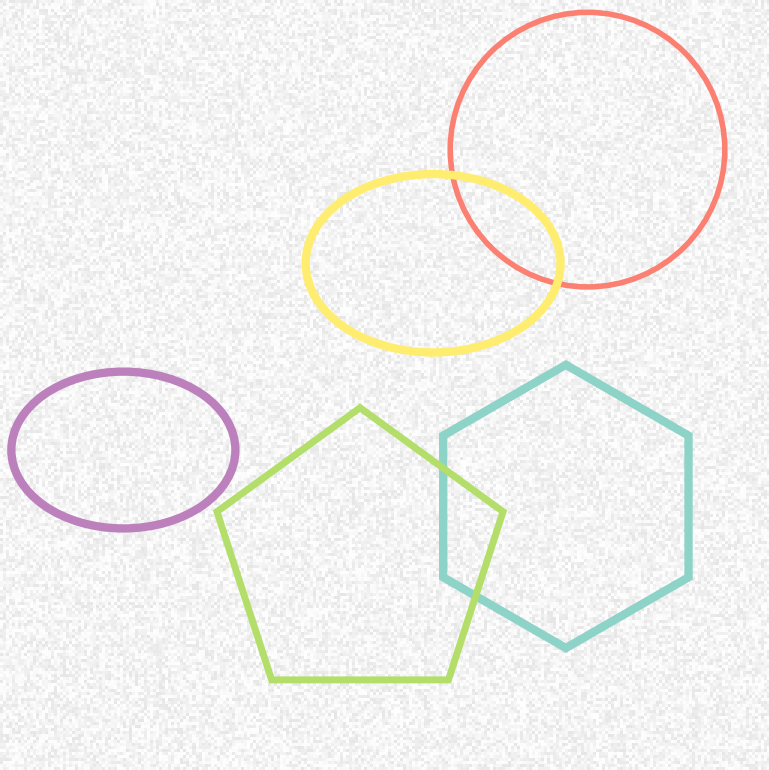[{"shape": "hexagon", "thickness": 3, "radius": 0.92, "center": [0.735, 0.342]}, {"shape": "circle", "thickness": 2, "radius": 0.89, "center": [0.763, 0.806]}, {"shape": "pentagon", "thickness": 2.5, "radius": 0.98, "center": [0.468, 0.275]}, {"shape": "oval", "thickness": 3, "radius": 0.73, "center": [0.16, 0.416]}, {"shape": "oval", "thickness": 3, "radius": 0.83, "center": [0.562, 0.658]}]